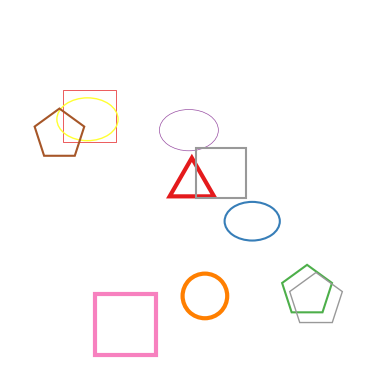[{"shape": "triangle", "thickness": 3, "radius": 0.33, "center": [0.498, 0.523]}, {"shape": "square", "thickness": 0.5, "radius": 0.34, "center": [0.232, 0.699]}, {"shape": "oval", "thickness": 1.5, "radius": 0.36, "center": [0.655, 0.425]}, {"shape": "pentagon", "thickness": 1.5, "radius": 0.34, "center": [0.798, 0.244]}, {"shape": "oval", "thickness": 0.5, "radius": 0.38, "center": [0.491, 0.662]}, {"shape": "circle", "thickness": 3, "radius": 0.29, "center": [0.532, 0.231]}, {"shape": "oval", "thickness": 1, "radius": 0.4, "center": [0.227, 0.69]}, {"shape": "pentagon", "thickness": 1.5, "radius": 0.34, "center": [0.154, 0.65]}, {"shape": "square", "thickness": 3, "radius": 0.39, "center": [0.327, 0.156]}, {"shape": "pentagon", "thickness": 1, "radius": 0.36, "center": [0.821, 0.22]}, {"shape": "square", "thickness": 1.5, "radius": 0.32, "center": [0.574, 0.55]}]